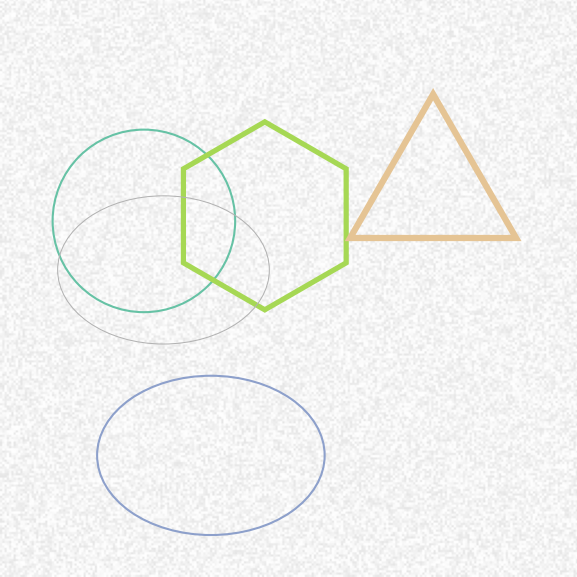[{"shape": "circle", "thickness": 1, "radius": 0.79, "center": [0.249, 0.617]}, {"shape": "oval", "thickness": 1, "radius": 0.99, "center": [0.365, 0.211]}, {"shape": "hexagon", "thickness": 2.5, "radius": 0.81, "center": [0.459, 0.625]}, {"shape": "triangle", "thickness": 3, "radius": 0.83, "center": [0.75, 0.67]}, {"shape": "oval", "thickness": 0.5, "radius": 0.92, "center": [0.283, 0.532]}]